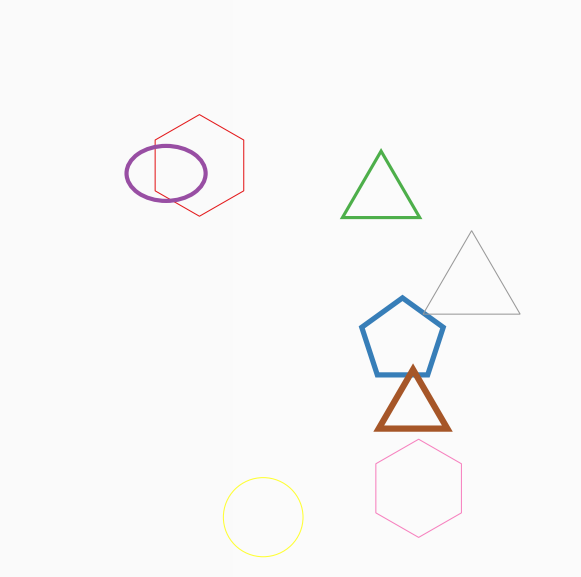[{"shape": "hexagon", "thickness": 0.5, "radius": 0.44, "center": [0.343, 0.713]}, {"shape": "pentagon", "thickness": 2.5, "radius": 0.37, "center": [0.692, 0.41]}, {"shape": "triangle", "thickness": 1.5, "radius": 0.38, "center": [0.656, 0.661]}, {"shape": "oval", "thickness": 2, "radius": 0.34, "center": [0.286, 0.699]}, {"shape": "circle", "thickness": 0.5, "radius": 0.34, "center": [0.453, 0.104]}, {"shape": "triangle", "thickness": 3, "radius": 0.34, "center": [0.711, 0.291]}, {"shape": "hexagon", "thickness": 0.5, "radius": 0.43, "center": [0.72, 0.154]}, {"shape": "triangle", "thickness": 0.5, "radius": 0.48, "center": [0.811, 0.503]}]